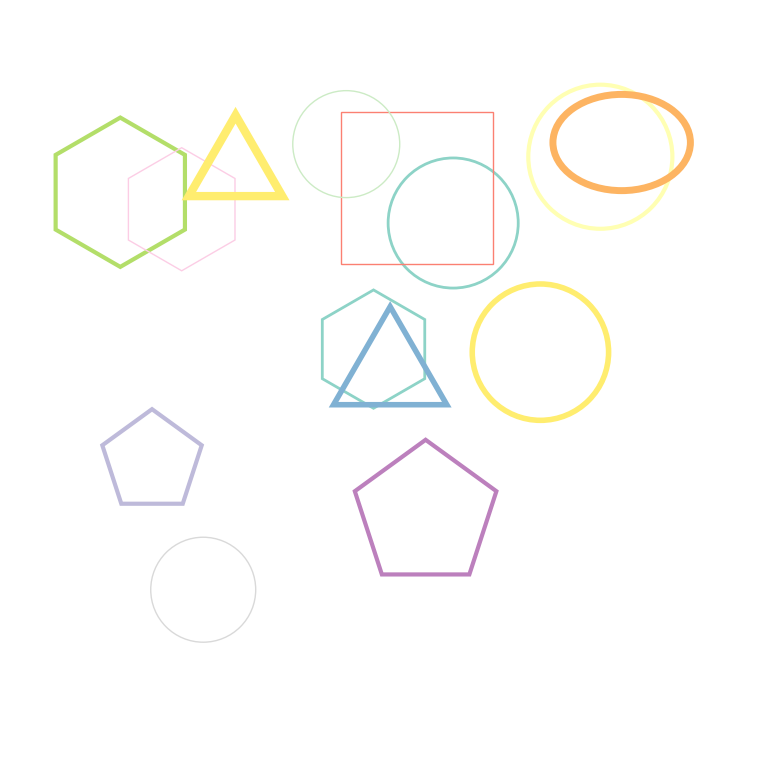[{"shape": "hexagon", "thickness": 1, "radius": 0.38, "center": [0.485, 0.547]}, {"shape": "circle", "thickness": 1, "radius": 0.42, "center": [0.589, 0.71]}, {"shape": "circle", "thickness": 1.5, "radius": 0.47, "center": [0.78, 0.796]}, {"shape": "pentagon", "thickness": 1.5, "radius": 0.34, "center": [0.197, 0.401]}, {"shape": "square", "thickness": 0.5, "radius": 0.49, "center": [0.542, 0.756]}, {"shape": "triangle", "thickness": 2, "radius": 0.42, "center": [0.507, 0.517]}, {"shape": "oval", "thickness": 2.5, "radius": 0.45, "center": [0.807, 0.815]}, {"shape": "hexagon", "thickness": 1.5, "radius": 0.48, "center": [0.156, 0.75]}, {"shape": "hexagon", "thickness": 0.5, "radius": 0.4, "center": [0.236, 0.728]}, {"shape": "circle", "thickness": 0.5, "radius": 0.34, "center": [0.264, 0.234]}, {"shape": "pentagon", "thickness": 1.5, "radius": 0.48, "center": [0.553, 0.332]}, {"shape": "circle", "thickness": 0.5, "radius": 0.35, "center": [0.45, 0.813]}, {"shape": "triangle", "thickness": 3, "radius": 0.35, "center": [0.306, 0.78]}, {"shape": "circle", "thickness": 2, "radius": 0.44, "center": [0.702, 0.543]}]